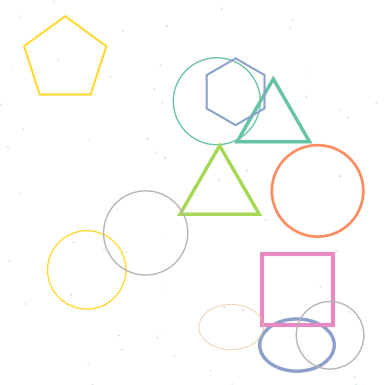[{"shape": "circle", "thickness": 1, "radius": 0.56, "center": [0.563, 0.737]}, {"shape": "triangle", "thickness": 2.5, "radius": 0.54, "center": [0.71, 0.686]}, {"shape": "circle", "thickness": 2, "radius": 0.59, "center": [0.825, 0.504]}, {"shape": "hexagon", "thickness": 1.5, "radius": 0.43, "center": [0.612, 0.762]}, {"shape": "oval", "thickness": 2.5, "radius": 0.48, "center": [0.771, 0.104]}, {"shape": "square", "thickness": 3, "radius": 0.46, "center": [0.772, 0.248]}, {"shape": "triangle", "thickness": 2.5, "radius": 0.59, "center": [0.57, 0.503]}, {"shape": "circle", "thickness": 1, "radius": 0.51, "center": [0.225, 0.299]}, {"shape": "pentagon", "thickness": 1.5, "radius": 0.56, "center": [0.169, 0.845]}, {"shape": "oval", "thickness": 0.5, "radius": 0.42, "center": [0.6, 0.15]}, {"shape": "circle", "thickness": 1, "radius": 0.55, "center": [0.378, 0.395]}, {"shape": "circle", "thickness": 1, "radius": 0.44, "center": [0.857, 0.129]}]